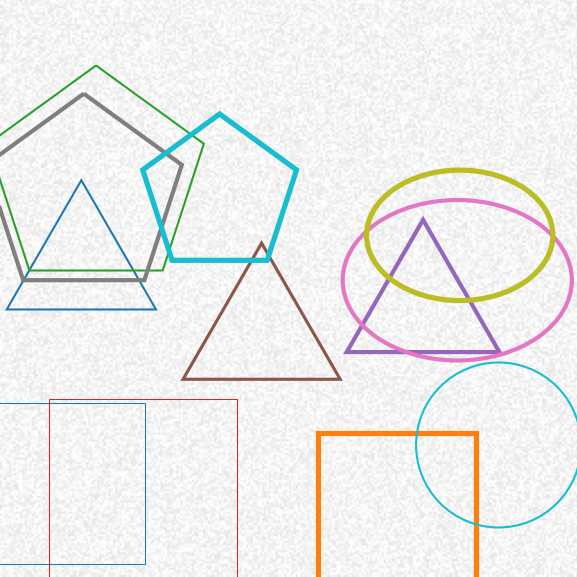[{"shape": "triangle", "thickness": 1, "radius": 0.75, "center": [0.141, 0.538]}, {"shape": "square", "thickness": 0.5, "radius": 0.7, "center": [0.111, 0.162]}, {"shape": "square", "thickness": 2.5, "radius": 0.68, "center": [0.687, 0.113]}, {"shape": "pentagon", "thickness": 1, "radius": 0.98, "center": [0.166, 0.69]}, {"shape": "square", "thickness": 0.5, "radius": 0.81, "center": [0.247, 0.146]}, {"shape": "triangle", "thickness": 2, "radius": 0.76, "center": [0.733, 0.466]}, {"shape": "triangle", "thickness": 1.5, "radius": 0.79, "center": [0.453, 0.421]}, {"shape": "oval", "thickness": 2, "radius": 0.99, "center": [0.792, 0.514]}, {"shape": "pentagon", "thickness": 2, "radius": 0.89, "center": [0.145, 0.658]}, {"shape": "oval", "thickness": 2.5, "radius": 0.81, "center": [0.796, 0.592]}, {"shape": "circle", "thickness": 1, "radius": 0.71, "center": [0.863, 0.229]}, {"shape": "pentagon", "thickness": 2.5, "radius": 0.7, "center": [0.38, 0.662]}]